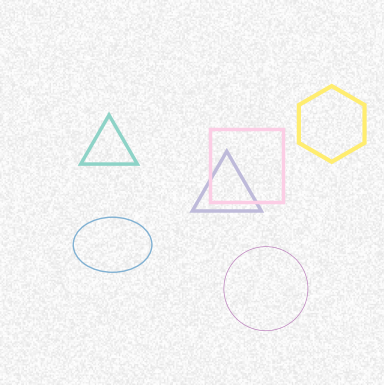[{"shape": "triangle", "thickness": 2.5, "radius": 0.42, "center": [0.283, 0.616]}, {"shape": "triangle", "thickness": 2.5, "radius": 0.52, "center": [0.589, 0.504]}, {"shape": "oval", "thickness": 1, "radius": 0.51, "center": [0.292, 0.364]}, {"shape": "square", "thickness": 2.5, "radius": 0.47, "center": [0.64, 0.57]}, {"shape": "circle", "thickness": 0.5, "radius": 0.55, "center": [0.691, 0.25]}, {"shape": "hexagon", "thickness": 3, "radius": 0.49, "center": [0.862, 0.678]}]